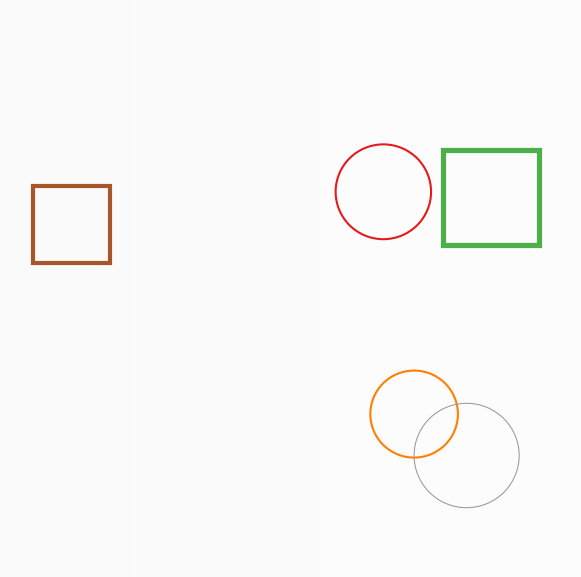[{"shape": "circle", "thickness": 1, "radius": 0.41, "center": [0.66, 0.667]}, {"shape": "square", "thickness": 2.5, "radius": 0.41, "center": [0.845, 0.657]}, {"shape": "circle", "thickness": 1, "radius": 0.38, "center": [0.712, 0.282]}, {"shape": "square", "thickness": 2, "radius": 0.33, "center": [0.123, 0.61]}, {"shape": "circle", "thickness": 0.5, "radius": 0.45, "center": [0.803, 0.21]}]